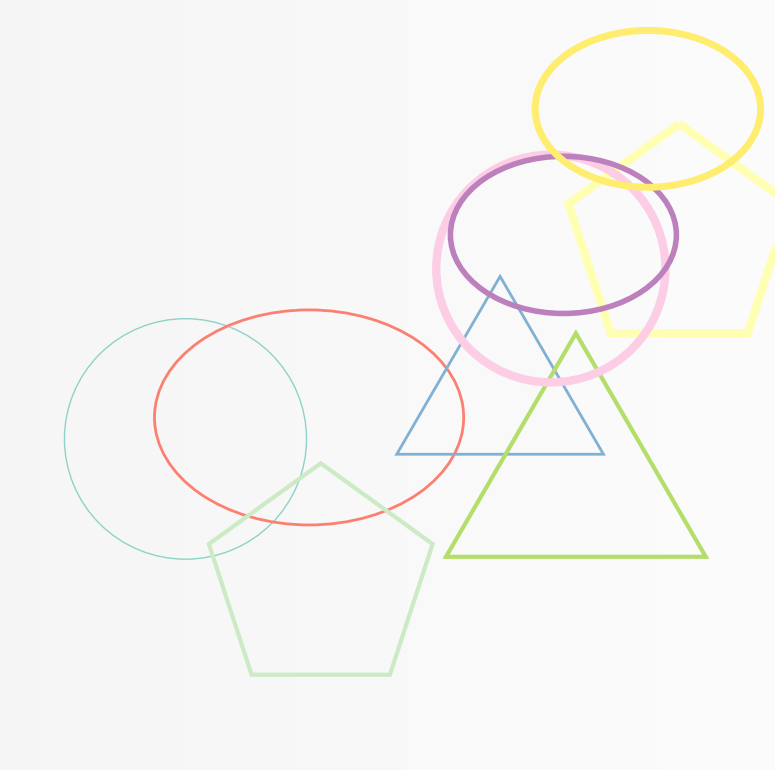[{"shape": "circle", "thickness": 0.5, "radius": 0.78, "center": [0.239, 0.43]}, {"shape": "pentagon", "thickness": 3, "radius": 0.75, "center": [0.876, 0.689]}, {"shape": "oval", "thickness": 1, "radius": 1.0, "center": [0.399, 0.458]}, {"shape": "triangle", "thickness": 1, "radius": 0.77, "center": [0.645, 0.487]}, {"shape": "triangle", "thickness": 1.5, "radius": 0.97, "center": [0.743, 0.374]}, {"shape": "circle", "thickness": 3, "radius": 0.74, "center": [0.711, 0.651]}, {"shape": "oval", "thickness": 2, "radius": 0.73, "center": [0.727, 0.695]}, {"shape": "pentagon", "thickness": 1.5, "radius": 0.76, "center": [0.414, 0.247]}, {"shape": "oval", "thickness": 2.5, "radius": 0.73, "center": [0.836, 0.859]}]